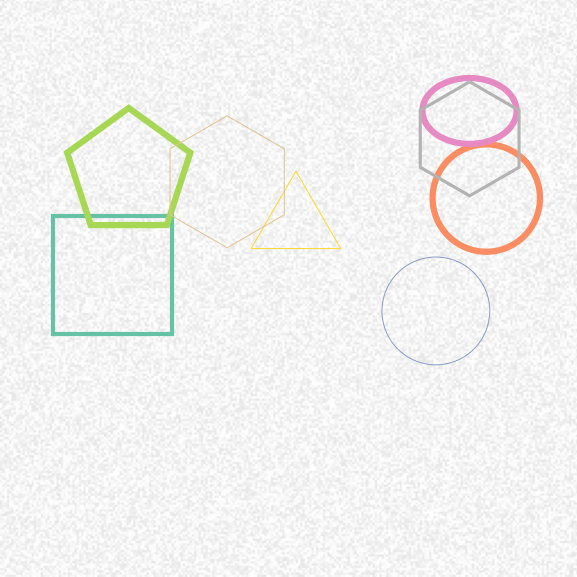[{"shape": "square", "thickness": 2, "radius": 0.51, "center": [0.195, 0.522]}, {"shape": "circle", "thickness": 3, "radius": 0.47, "center": [0.842, 0.656]}, {"shape": "circle", "thickness": 0.5, "radius": 0.47, "center": [0.755, 0.461]}, {"shape": "oval", "thickness": 3, "radius": 0.41, "center": [0.813, 0.807]}, {"shape": "pentagon", "thickness": 3, "radius": 0.56, "center": [0.223, 0.7]}, {"shape": "triangle", "thickness": 0.5, "radius": 0.45, "center": [0.512, 0.613]}, {"shape": "hexagon", "thickness": 0.5, "radius": 0.57, "center": [0.393, 0.684]}, {"shape": "hexagon", "thickness": 1.5, "radius": 0.49, "center": [0.813, 0.759]}]